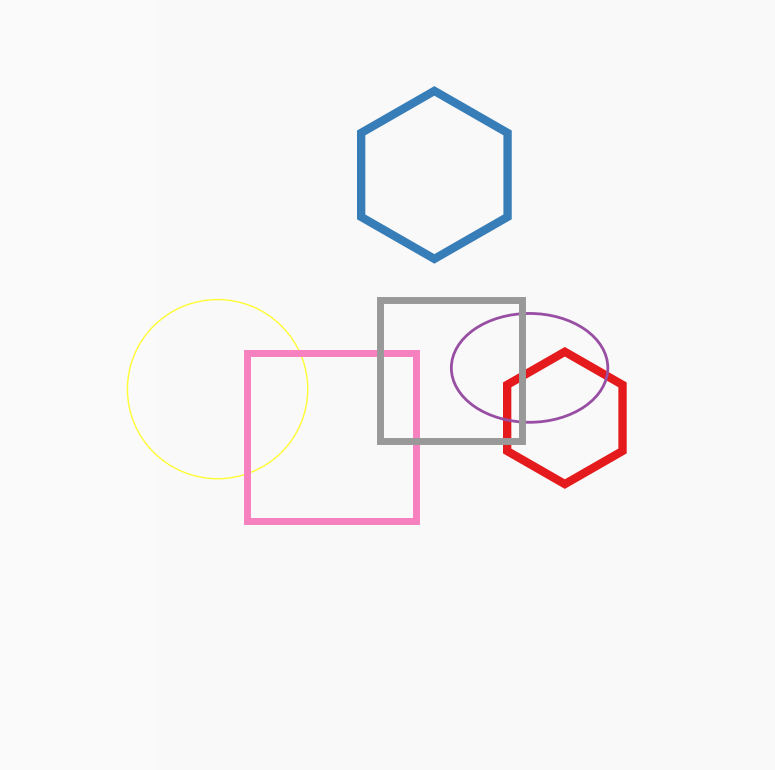[{"shape": "hexagon", "thickness": 3, "radius": 0.43, "center": [0.729, 0.457]}, {"shape": "hexagon", "thickness": 3, "radius": 0.55, "center": [0.56, 0.773]}, {"shape": "oval", "thickness": 1, "radius": 0.5, "center": [0.683, 0.522]}, {"shape": "circle", "thickness": 0.5, "radius": 0.58, "center": [0.281, 0.495]}, {"shape": "square", "thickness": 2.5, "radius": 0.55, "center": [0.427, 0.433]}, {"shape": "square", "thickness": 2.5, "radius": 0.46, "center": [0.582, 0.519]}]